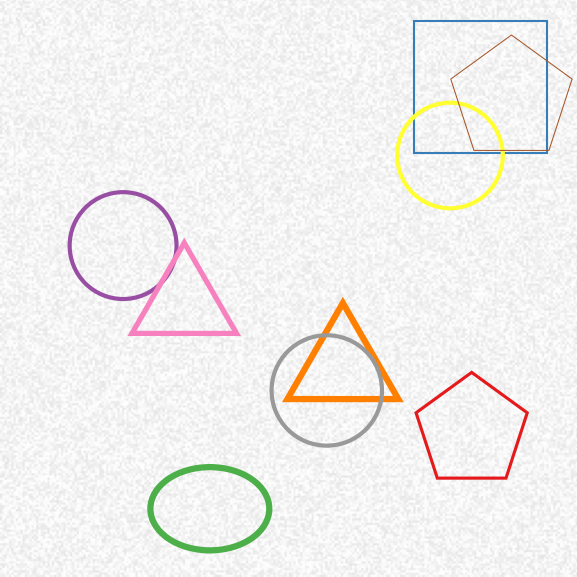[{"shape": "pentagon", "thickness": 1.5, "radius": 0.51, "center": [0.817, 0.253]}, {"shape": "square", "thickness": 1, "radius": 0.57, "center": [0.832, 0.849]}, {"shape": "oval", "thickness": 3, "radius": 0.51, "center": [0.363, 0.118]}, {"shape": "circle", "thickness": 2, "radius": 0.46, "center": [0.213, 0.574]}, {"shape": "triangle", "thickness": 3, "radius": 0.55, "center": [0.594, 0.364]}, {"shape": "circle", "thickness": 2, "radius": 0.46, "center": [0.779, 0.73]}, {"shape": "pentagon", "thickness": 0.5, "radius": 0.55, "center": [0.886, 0.828]}, {"shape": "triangle", "thickness": 2.5, "radius": 0.52, "center": [0.319, 0.474]}, {"shape": "circle", "thickness": 2, "radius": 0.48, "center": [0.566, 0.323]}]